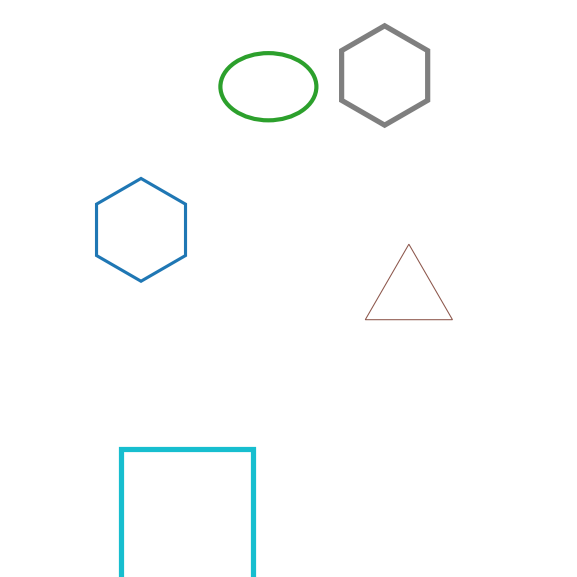[{"shape": "hexagon", "thickness": 1.5, "radius": 0.44, "center": [0.244, 0.601]}, {"shape": "oval", "thickness": 2, "radius": 0.42, "center": [0.465, 0.849]}, {"shape": "triangle", "thickness": 0.5, "radius": 0.44, "center": [0.708, 0.489]}, {"shape": "hexagon", "thickness": 2.5, "radius": 0.43, "center": [0.666, 0.868]}, {"shape": "square", "thickness": 2.5, "radius": 0.57, "center": [0.324, 0.107]}]